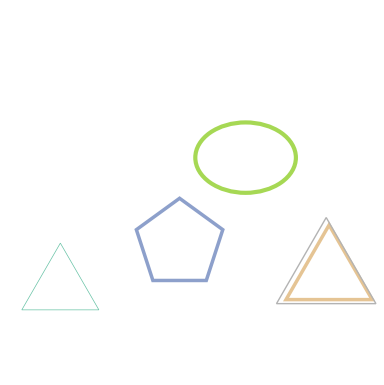[{"shape": "triangle", "thickness": 0.5, "radius": 0.58, "center": [0.157, 0.253]}, {"shape": "pentagon", "thickness": 2.5, "radius": 0.59, "center": [0.466, 0.367]}, {"shape": "oval", "thickness": 3, "radius": 0.65, "center": [0.638, 0.591]}, {"shape": "triangle", "thickness": 2.5, "radius": 0.65, "center": [0.855, 0.286]}, {"shape": "triangle", "thickness": 1, "radius": 0.75, "center": [0.847, 0.286]}]